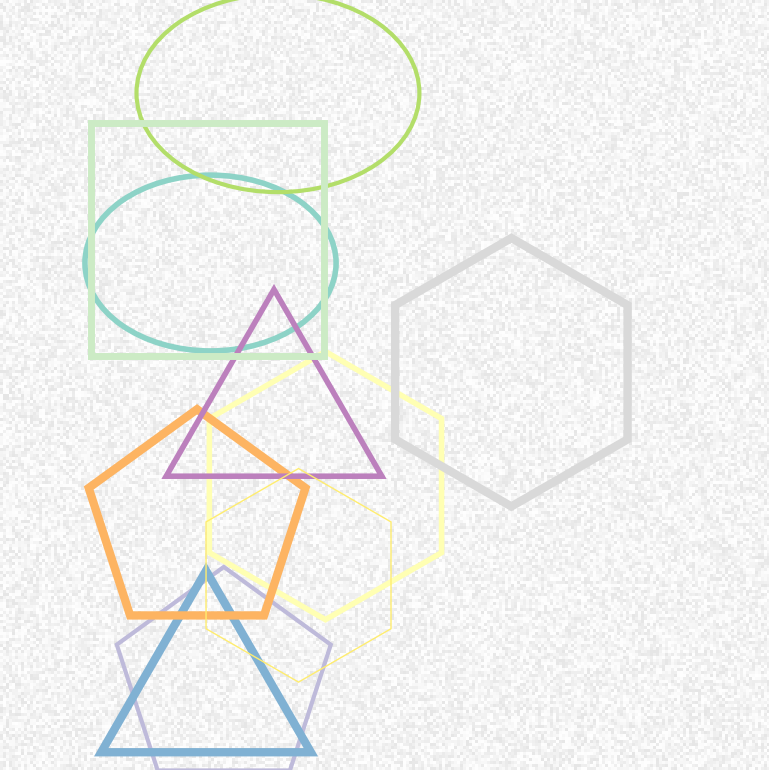[{"shape": "oval", "thickness": 2, "radius": 0.82, "center": [0.273, 0.658]}, {"shape": "hexagon", "thickness": 2, "radius": 0.87, "center": [0.423, 0.369]}, {"shape": "pentagon", "thickness": 1.5, "radius": 0.73, "center": [0.291, 0.118]}, {"shape": "triangle", "thickness": 3, "radius": 0.79, "center": [0.268, 0.102]}, {"shape": "pentagon", "thickness": 3, "radius": 0.74, "center": [0.256, 0.32]}, {"shape": "oval", "thickness": 1.5, "radius": 0.92, "center": [0.361, 0.879]}, {"shape": "hexagon", "thickness": 3, "radius": 0.87, "center": [0.664, 0.517]}, {"shape": "triangle", "thickness": 2, "radius": 0.81, "center": [0.356, 0.462]}, {"shape": "square", "thickness": 2.5, "radius": 0.76, "center": [0.269, 0.689]}, {"shape": "hexagon", "thickness": 0.5, "radius": 0.69, "center": [0.388, 0.253]}]